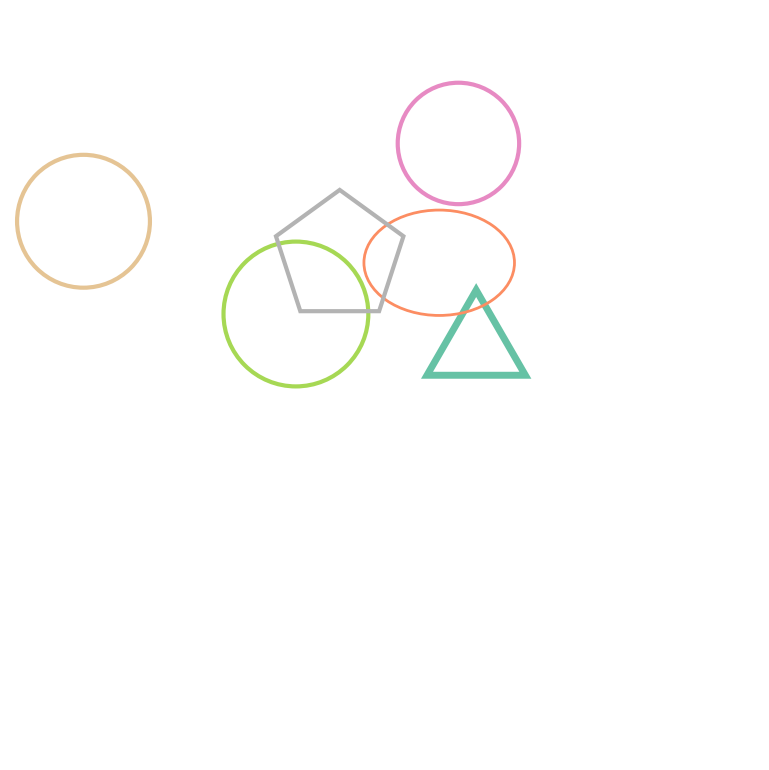[{"shape": "triangle", "thickness": 2.5, "radius": 0.37, "center": [0.618, 0.55]}, {"shape": "oval", "thickness": 1, "radius": 0.49, "center": [0.57, 0.659]}, {"shape": "circle", "thickness": 1.5, "radius": 0.39, "center": [0.595, 0.814]}, {"shape": "circle", "thickness": 1.5, "radius": 0.47, "center": [0.384, 0.592]}, {"shape": "circle", "thickness": 1.5, "radius": 0.43, "center": [0.108, 0.713]}, {"shape": "pentagon", "thickness": 1.5, "radius": 0.44, "center": [0.441, 0.666]}]